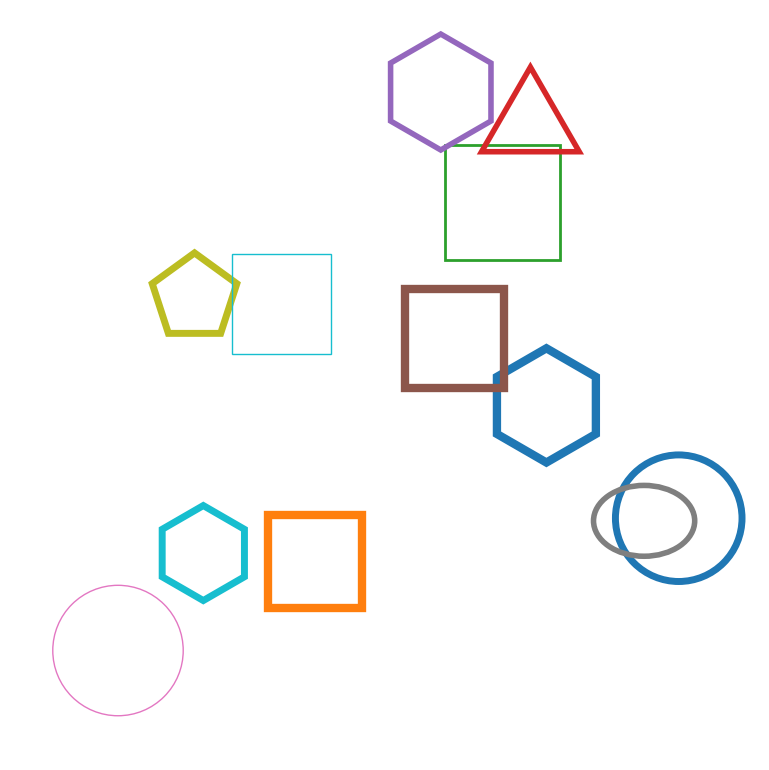[{"shape": "hexagon", "thickness": 3, "radius": 0.37, "center": [0.71, 0.473]}, {"shape": "circle", "thickness": 2.5, "radius": 0.41, "center": [0.881, 0.327]}, {"shape": "square", "thickness": 3, "radius": 0.3, "center": [0.409, 0.271]}, {"shape": "square", "thickness": 1, "radius": 0.37, "center": [0.653, 0.738]}, {"shape": "triangle", "thickness": 2, "radius": 0.37, "center": [0.689, 0.84]}, {"shape": "hexagon", "thickness": 2, "radius": 0.38, "center": [0.572, 0.88]}, {"shape": "square", "thickness": 3, "radius": 0.32, "center": [0.59, 0.56]}, {"shape": "circle", "thickness": 0.5, "radius": 0.42, "center": [0.153, 0.155]}, {"shape": "oval", "thickness": 2, "radius": 0.33, "center": [0.837, 0.324]}, {"shape": "pentagon", "thickness": 2.5, "radius": 0.29, "center": [0.253, 0.614]}, {"shape": "square", "thickness": 0.5, "radius": 0.32, "center": [0.366, 0.605]}, {"shape": "hexagon", "thickness": 2.5, "radius": 0.31, "center": [0.264, 0.282]}]